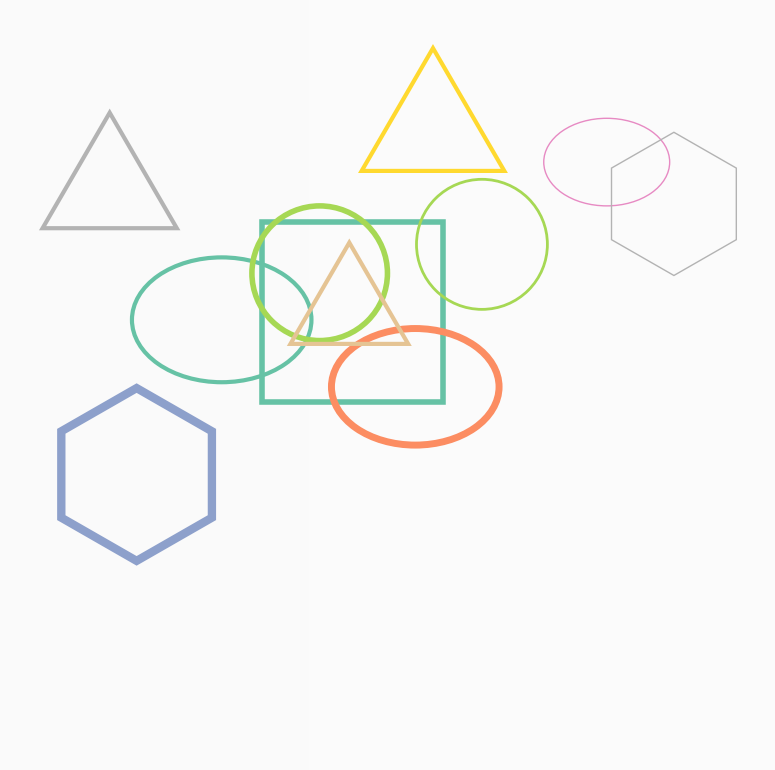[{"shape": "oval", "thickness": 1.5, "radius": 0.58, "center": [0.286, 0.585]}, {"shape": "square", "thickness": 2, "radius": 0.58, "center": [0.455, 0.594]}, {"shape": "oval", "thickness": 2.5, "radius": 0.54, "center": [0.536, 0.498]}, {"shape": "hexagon", "thickness": 3, "radius": 0.56, "center": [0.176, 0.384]}, {"shape": "oval", "thickness": 0.5, "radius": 0.41, "center": [0.783, 0.789]}, {"shape": "circle", "thickness": 2, "radius": 0.44, "center": [0.412, 0.645]}, {"shape": "circle", "thickness": 1, "radius": 0.42, "center": [0.622, 0.683]}, {"shape": "triangle", "thickness": 1.5, "radius": 0.53, "center": [0.559, 0.831]}, {"shape": "triangle", "thickness": 1.5, "radius": 0.44, "center": [0.451, 0.597]}, {"shape": "hexagon", "thickness": 0.5, "radius": 0.46, "center": [0.87, 0.735]}, {"shape": "triangle", "thickness": 1.5, "radius": 0.5, "center": [0.142, 0.754]}]